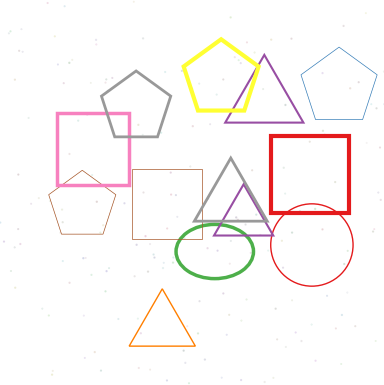[{"shape": "square", "thickness": 3, "radius": 0.5, "center": [0.806, 0.547]}, {"shape": "circle", "thickness": 1, "radius": 0.53, "center": [0.81, 0.364]}, {"shape": "pentagon", "thickness": 0.5, "radius": 0.52, "center": [0.881, 0.774]}, {"shape": "oval", "thickness": 2.5, "radius": 0.5, "center": [0.558, 0.347]}, {"shape": "triangle", "thickness": 1.5, "radius": 0.44, "center": [0.633, 0.433]}, {"shape": "triangle", "thickness": 1.5, "radius": 0.59, "center": [0.687, 0.74]}, {"shape": "triangle", "thickness": 1, "radius": 0.5, "center": [0.421, 0.151]}, {"shape": "pentagon", "thickness": 3, "radius": 0.51, "center": [0.574, 0.796]}, {"shape": "pentagon", "thickness": 0.5, "radius": 0.46, "center": [0.214, 0.466]}, {"shape": "square", "thickness": 0.5, "radius": 0.45, "center": [0.434, 0.47]}, {"shape": "square", "thickness": 2.5, "radius": 0.47, "center": [0.242, 0.614]}, {"shape": "triangle", "thickness": 2, "radius": 0.55, "center": [0.599, 0.48]}, {"shape": "pentagon", "thickness": 2, "radius": 0.47, "center": [0.354, 0.721]}]